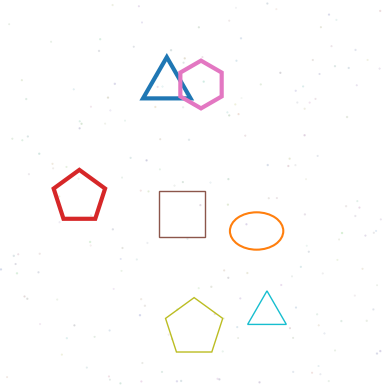[{"shape": "triangle", "thickness": 3, "radius": 0.36, "center": [0.433, 0.78]}, {"shape": "oval", "thickness": 1.5, "radius": 0.35, "center": [0.667, 0.4]}, {"shape": "pentagon", "thickness": 3, "radius": 0.35, "center": [0.206, 0.489]}, {"shape": "square", "thickness": 1, "radius": 0.3, "center": [0.473, 0.444]}, {"shape": "hexagon", "thickness": 3, "radius": 0.31, "center": [0.522, 0.781]}, {"shape": "pentagon", "thickness": 1, "radius": 0.39, "center": [0.504, 0.149]}, {"shape": "triangle", "thickness": 1, "radius": 0.29, "center": [0.693, 0.186]}]